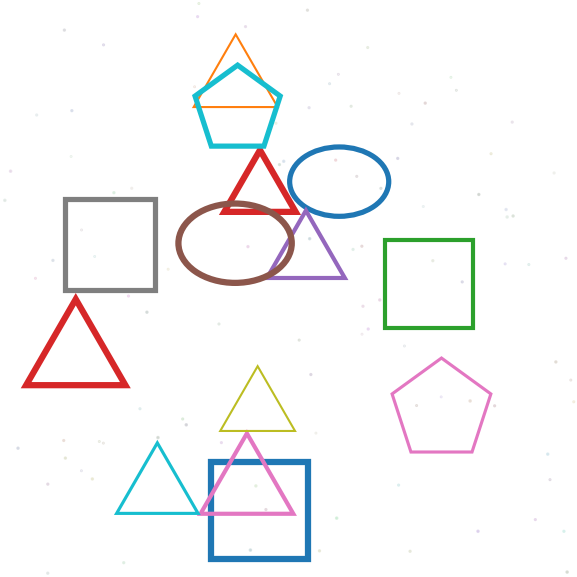[{"shape": "oval", "thickness": 2.5, "radius": 0.43, "center": [0.587, 0.685]}, {"shape": "square", "thickness": 3, "radius": 0.42, "center": [0.449, 0.115]}, {"shape": "triangle", "thickness": 1, "radius": 0.42, "center": [0.408, 0.856]}, {"shape": "square", "thickness": 2, "radius": 0.38, "center": [0.742, 0.507]}, {"shape": "triangle", "thickness": 3, "radius": 0.36, "center": [0.45, 0.668]}, {"shape": "triangle", "thickness": 3, "radius": 0.5, "center": [0.131, 0.382]}, {"shape": "triangle", "thickness": 2, "radius": 0.39, "center": [0.53, 0.557]}, {"shape": "oval", "thickness": 3, "radius": 0.49, "center": [0.407, 0.578]}, {"shape": "triangle", "thickness": 2, "radius": 0.46, "center": [0.428, 0.156]}, {"shape": "pentagon", "thickness": 1.5, "radius": 0.45, "center": [0.764, 0.289]}, {"shape": "square", "thickness": 2.5, "radius": 0.39, "center": [0.19, 0.576]}, {"shape": "triangle", "thickness": 1, "radius": 0.37, "center": [0.446, 0.29]}, {"shape": "triangle", "thickness": 1.5, "radius": 0.41, "center": [0.272, 0.151]}, {"shape": "pentagon", "thickness": 2.5, "radius": 0.39, "center": [0.411, 0.809]}]